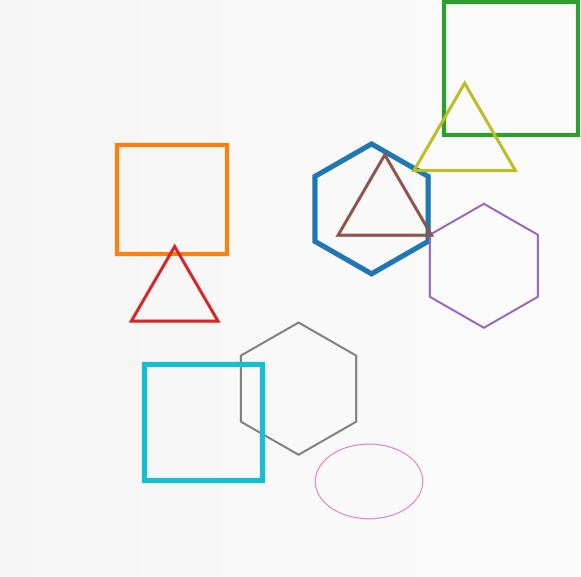[{"shape": "hexagon", "thickness": 2.5, "radius": 0.56, "center": [0.639, 0.637]}, {"shape": "square", "thickness": 2, "radius": 0.47, "center": [0.296, 0.654]}, {"shape": "square", "thickness": 2, "radius": 0.58, "center": [0.879, 0.881]}, {"shape": "triangle", "thickness": 1.5, "radius": 0.43, "center": [0.301, 0.486]}, {"shape": "hexagon", "thickness": 1, "radius": 0.54, "center": [0.832, 0.539]}, {"shape": "triangle", "thickness": 1.5, "radius": 0.46, "center": [0.662, 0.638]}, {"shape": "oval", "thickness": 0.5, "radius": 0.46, "center": [0.635, 0.165]}, {"shape": "hexagon", "thickness": 1, "radius": 0.57, "center": [0.514, 0.326]}, {"shape": "triangle", "thickness": 1.5, "radius": 0.5, "center": [0.799, 0.754]}, {"shape": "square", "thickness": 2.5, "radius": 0.5, "center": [0.349, 0.269]}]